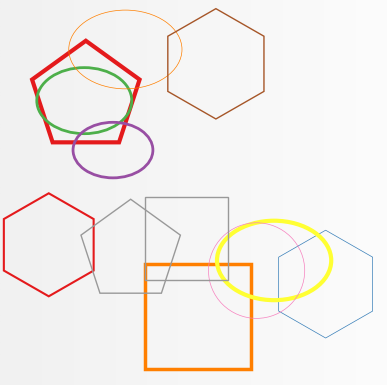[{"shape": "hexagon", "thickness": 1.5, "radius": 0.67, "center": [0.126, 0.364]}, {"shape": "pentagon", "thickness": 3, "radius": 0.73, "center": [0.222, 0.748]}, {"shape": "hexagon", "thickness": 0.5, "radius": 0.7, "center": [0.84, 0.262]}, {"shape": "oval", "thickness": 2, "radius": 0.61, "center": [0.217, 0.739]}, {"shape": "oval", "thickness": 2, "radius": 0.52, "center": [0.292, 0.61]}, {"shape": "oval", "thickness": 0.5, "radius": 0.73, "center": [0.324, 0.872]}, {"shape": "square", "thickness": 2.5, "radius": 0.68, "center": [0.511, 0.178]}, {"shape": "oval", "thickness": 3, "radius": 0.74, "center": [0.707, 0.324]}, {"shape": "hexagon", "thickness": 1, "radius": 0.72, "center": [0.557, 0.834]}, {"shape": "circle", "thickness": 0.5, "radius": 0.62, "center": [0.662, 0.297]}, {"shape": "pentagon", "thickness": 1, "radius": 0.67, "center": [0.337, 0.348]}, {"shape": "square", "thickness": 1, "radius": 0.54, "center": [0.481, 0.381]}]